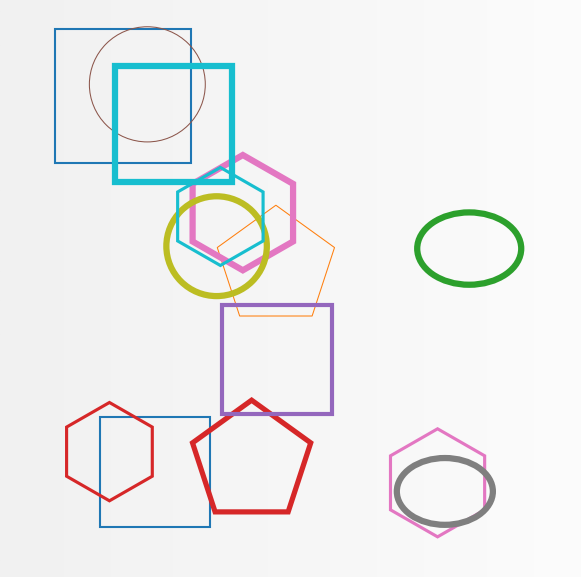[{"shape": "square", "thickness": 1, "radius": 0.58, "center": [0.211, 0.833]}, {"shape": "square", "thickness": 1, "radius": 0.47, "center": [0.267, 0.182]}, {"shape": "pentagon", "thickness": 0.5, "radius": 0.53, "center": [0.475, 0.538]}, {"shape": "oval", "thickness": 3, "radius": 0.45, "center": [0.807, 0.569]}, {"shape": "pentagon", "thickness": 2.5, "radius": 0.53, "center": [0.433, 0.199]}, {"shape": "hexagon", "thickness": 1.5, "radius": 0.43, "center": [0.188, 0.217]}, {"shape": "square", "thickness": 2, "radius": 0.48, "center": [0.476, 0.376]}, {"shape": "circle", "thickness": 0.5, "radius": 0.5, "center": [0.253, 0.853]}, {"shape": "hexagon", "thickness": 1.5, "radius": 0.47, "center": [0.753, 0.163]}, {"shape": "hexagon", "thickness": 3, "radius": 0.5, "center": [0.418, 0.631]}, {"shape": "oval", "thickness": 3, "radius": 0.41, "center": [0.765, 0.148]}, {"shape": "circle", "thickness": 3, "radius": 0.43, "center": [0.373, 0.573]}, {"shape": "hexagon", "thickness": 1.5, "radius": 0.42, "center": [0.379, 0.624]}, {"shape": "square", "thickness": 3, "radius": 0.5, "center": [0.298, 0.785]}]